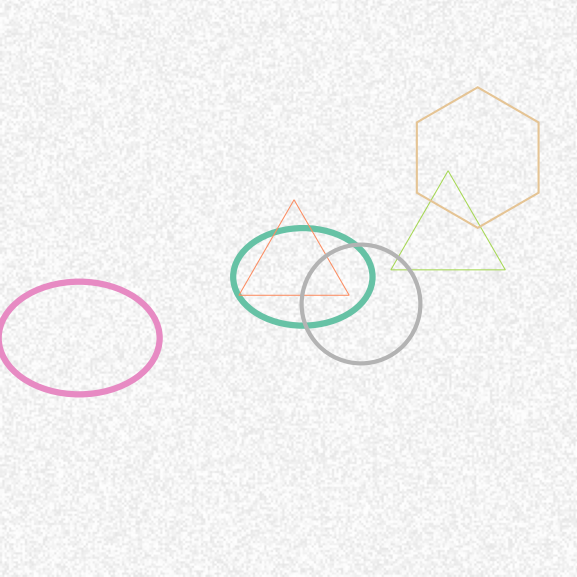[{"shape": "oval", "thickness": 3, "radius": 0.6, "center": [0.524, 0.52]}, {"shape": "triangle", "thickness": 0.5, "radius": 0.55, "center": [0.509, 0.543]}, {"shape": "oval", "thickness": 3, "radius": 0.7, "center": [0.137, 0.414]}, {"shape": "triangle", "thickness": 0.5, "radius": 0.57, "center": [0.776, 0.589]}, {"shape": "hexagon", "thickness": 1, "radius": 0.61, "center": [0.827, 0.726]}, {"shape": "circle", "thickness": 2, "radius": 0.51, "center": [0.625, 0.473]}]